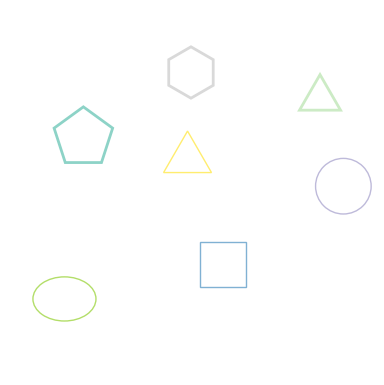[{"shape": "pentagon", "thickness": 2, "radius": 0.4, "center": [0.217, 0.642]}, {"shape": "circle", "thickness": 1, "radius": 0.36, "center": [0.892, 0.516]}, {"shape": "square", "thickness": 1, "radius": 0.3, "center": [0.58, 0.313]}, {"shape": "oval", "thickness": 1, "radius": 0.41, "center": [0.167, 0.224]}, {"shape": "hexagon", "thickness": 2, "radius": 0.33, "center": [0.496, 0.812]}, {"shape": "triangle", "thickness": 2, "radius": 0.31, "center": [0.831, 0.745]}, {"shape": "triangle", "thickness": 1, "radius": 0.36, "center": [0.487, 0.588]}]